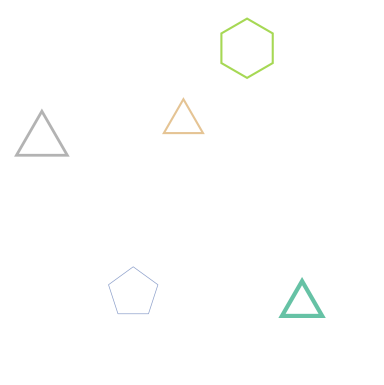[{"shape": "triangle", "thickness": 3, "radius": 0.3, "center": [0.785, 0.21]}, {"shape": "pentagon", "thickness": 0.5, "radius": 0.34, "center": [0.346, 0.24]}, {"shape": "hexagon", "thickness": 1.5, "radius": 0.38, "center": [0.642, 0.875]}, {"shape": "triangle", "thickness": 1.5, "radius": 0.29, "center": [0.476, 0.684]}, {"shape": "triangle", "thickness": 2, "radius": 0.38, "center": [0.109, 0.635]}]